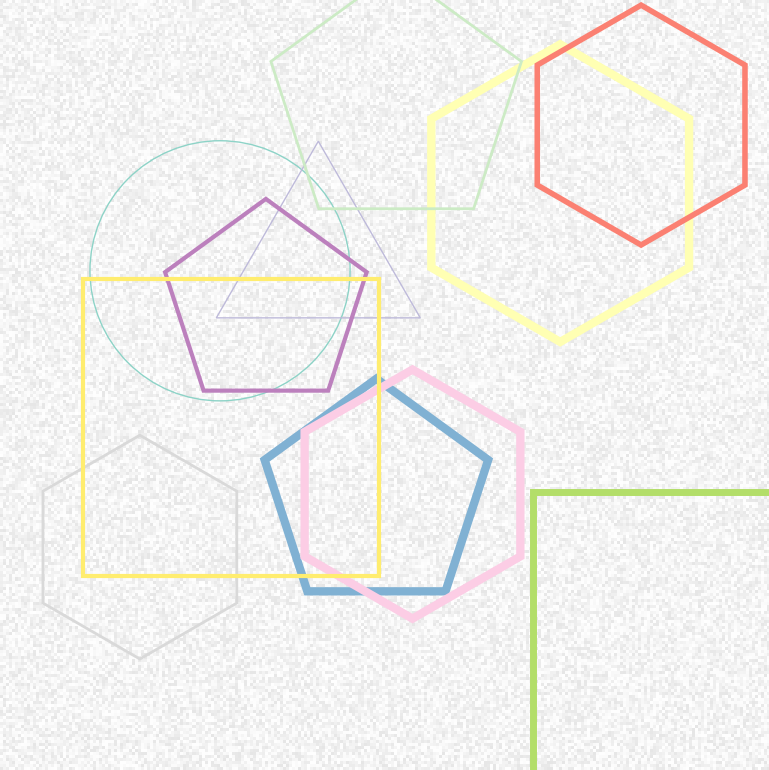[{"shape": "circle", "thickness": 0.5, "radius": 0.84, "center": [0.286, 0.648]}, {"shape": "hexagon", "thickness": 3, "radius": 0.97, "center": [0.728, 0.749]}, {"shape": "triangle", "thickness": 0.5, "radius": 0.76, "center": [0.413, 0.664]}, {"shape": "hexagon", "thickness": 2, "radius": 0.78, "center": [0.833, 0.838]}, {"shape": "pentagon", "thickness": 3, "radius": 0.76, "center": [0.489, 0.356]}, {"shape": "square", "thickness": 2.5, "radius": 0.92, "center": [0.876, 0.178]}, {"shape": "hexagon", "thickness": 3, "radius": 0.81, "center": [0.536, 0.358]}, {"shape": "hexagon", "thickness": 1, "radius": 0.73, "center": [0.182, 0.289]}, {"shape": "pentagon", "thickness": 1.5, "radius": 0.69, "center": [0.345, 0.604]}, {"shape": "pentagon", "thickness": 1, "radius": 0.86, "center": [0.515, 0.867]}, {"shape": "square", "thickness": 1.5, "radius": 0.96, "center": [0.3, 0.445]}]